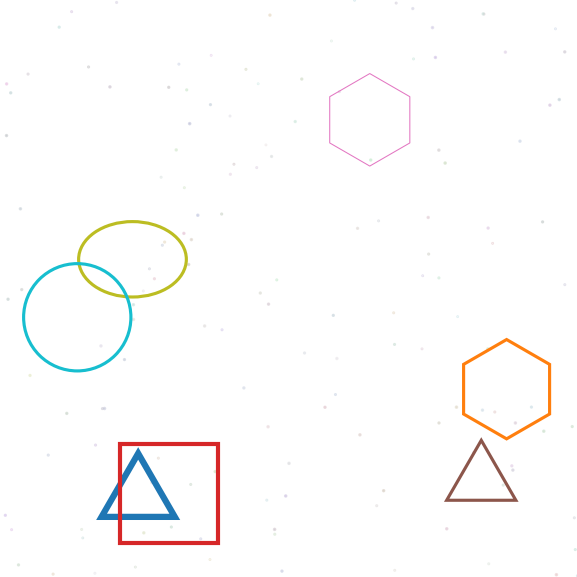[{"shape": "triangle", "thickness": 3, "radius": 0.37, "center": [0.239, 0.141]}, {"shape": "hexagon", "thickness": 1.5, "radius": 0.43, "center": [0.877, 0.325]}, {"shape": "square", "thickness": 2, "radius": 0.43, "center": [0.292, 0.145]}, {"shape": "triangle", "thickness": 1.5, "radius": 0.35, "center": [0.833, 0.167]}, {"shape": "hexagon", "thickness": 0.5, "radius": 0.4, "center": [0.64, 0.792]}, {"shape": "oval", "thickness": 1.5, "radius": 0.47, "center": [0.229, 0.55]}, {"shape": "circle", "thickness": 1.5, "radius": 0.46, "center": [0.134, 0.45]}]